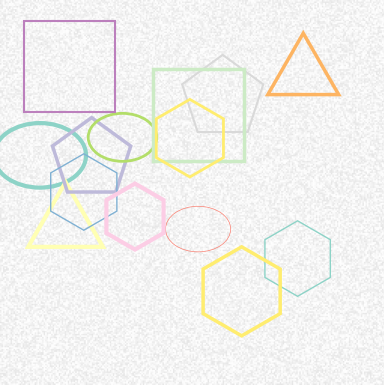[{"shape": "oval", "thickness": 3, "radius": 0.6, "center": [0.104, 0.596]}, {"shape": "hexagon", "thickness": 1, "radius": 0.49, "center": [0.773, 0.328]}, {"shape": "triangle", "thickness": 3, "radius": 0.56, "center": [0.17, 0.415]}, {"shape": "pentagon", "thickness": 2.5, "radius": 0.53, "center": [0.238, 0.588]}, {"shape": "oval", "thickness": 0.5, "radius": 0.42, "center": [0.515, 0.405]}, {"shape": "hexagon", "thickness": 1, "radius": 0.5, "center": [0.218, 0.501]}, {"shape": "triangle", "thickness": 2.5, "radius": 0.53, "center": [0.788, 0.807]}, {"shape": "oval", "thickness": 2, "radius": 0.45, "center": [0.318, 0.643]}, {"shape": "hexagon", "thickness": 3, "radius": 0.43, "center": [0.351, 0.437]}, {"shape": "pentagon", "thickness": 1.5, "radius": 0.55, "center": [0.578, 0.747]}, {"shape": "square", "thickness": 1.5, "radius": 0.59, "center": [0.18, 0.827]}, {"shape": "square", "thickness": 2.5, "radius": 0.59, "center": [0.516, 0.701]}, {"shape": "hexagon", "thickness": 2.5, "radius": 0.58, "center": [0.628, 0.243]}, {"shape": "hexagon", "thickness": 2, "radius": 0.5, "center": [0.493, 0.641]}]